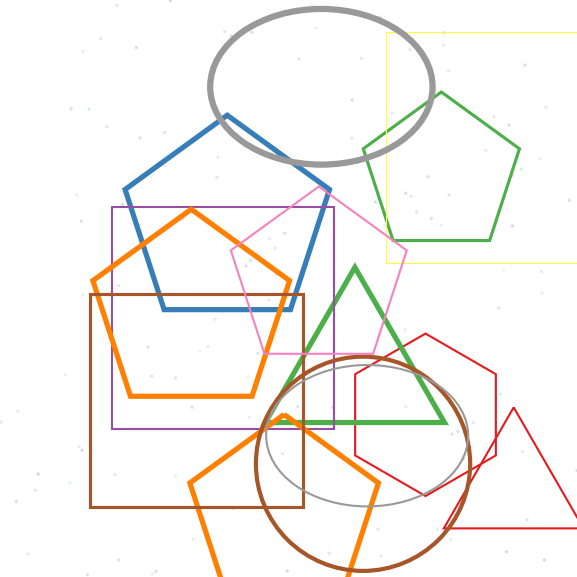[{"shape": "hexagon", "thickness": 1, "radius": 0.7, "center": [0.737, 0.281]}, {"shape": "triangle", "thickness": 1, "radius": 0.7, "center": [0.89, 0.154]}, {"shape": "pentagon", "thickness": 2.5, "radius": 0.93, "center": [0.394, 0.614]}, {"shape": "pentagon", "thickness": 1.5, "radius": 0.71, "center": [0.764, 0.698]}, {"shape": "triangle", "thickness": 2.5, "radius": 0.9, "center": [0.615, 0.357]}, {"shape": "square", "thickness": 1, "radius": 0.96, "center": [0.386, 0.448]}, {"shape": "pentagon", "thickness": 2.5, "radius": 0.86, "center": [0.492, 0.11]}, {"shape": "pentagon", "thickness": 2.5, "radius": 0.9, "center": [0.331, 0.458]}, {"shape": "square", "thickness": 0.5, "radius": 1.0, "center": [0.868, 0.744]}, {"shape": "circle", "thickness": 2, "radius": 0.93, "center": [0.629, 0.196]}, {"shape": "square", "thickness": 1.5, "radius": 0.92, "center": [0.341, 0.306]}, {"shape": "pentagon", "thickness": 1, "radius": 0.8, "center": [0.552, 0.516]}, {"shape": "oval", "thickness": 1, "radius": 0.87, "center": [0.636, 0.245]}, {"shape": "oval", "thickness": 3, "radius": 0.96, "center": [0.557, 0.849]}]